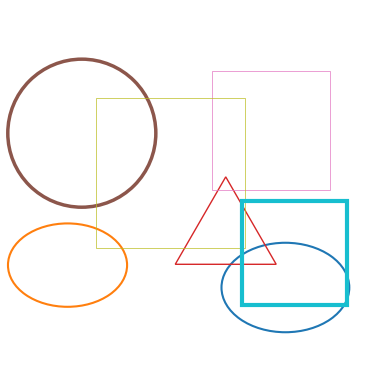[{"shape": "oval", "thickness": 1.5, "radius": 0.83, "center": [0.741, 0.253]}, {"shape": "oval", "thickness": 1.5, "radius": 0.77, "center": [0.175, 0.311]}, {"shape": "triangle", "thickness": 1, "radius": 0.76, "center": [0.586, 0.389]}, {"shape": "circle", "thickness": 2.5, "radius": 0.96, "center": [0.213, 0.654]}, {"shape": "square", "thickness": 0.5, "radius": 0.77, "center": [0.703, 0.661]}, {"shape": "square", "thickness": 0.5, "radius": 0.97, "center": [0.443, 0.551]}, {"shape": "square", "thickness": 3, "radius": 0.68, "center": [0.766, 0.343]}]